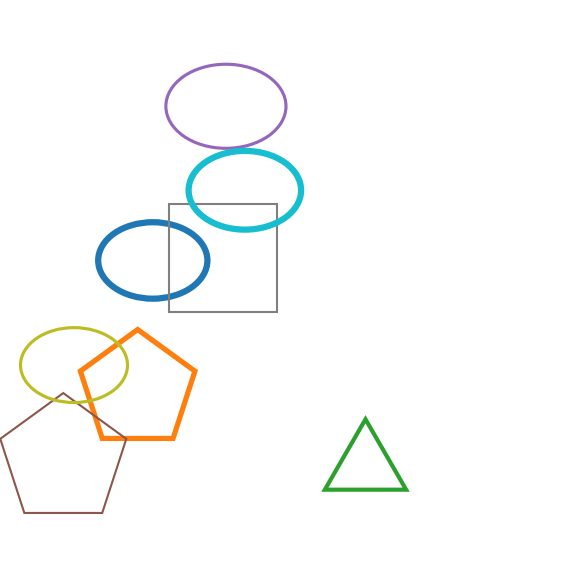[{"shape": "oval", "thickness": 3, "radius": 0.47, "center": [0.265, 0.548]}, {"shape": "pentagon", "thickness": 2.5, "radius": 0.52, "center": [0.238, 0.324]}, {"shape": "triangle", "thickness": 2, "radius": 0.41, "center": [0.633, 0.192]}, {"shape": "oval", "thickness": 1.5, "radius": 0.52, "center": [0.391, 0.815]}, {"shape": "pentagon", "thickness": 1, "radius": 0.57, "center": [0.11, 0.204]}, {"shape": "square", "thickness": 1, "radius": 0.47, "center": [0.386, 0.552]}, {"shape": "oval", "thickness": 1.5, "radius": 0.46, "center": [0.128, 0.367]}, {"shape": "oval", "thickness": 3, "radius": 0.49, "center": [0.424, 0.67]}]